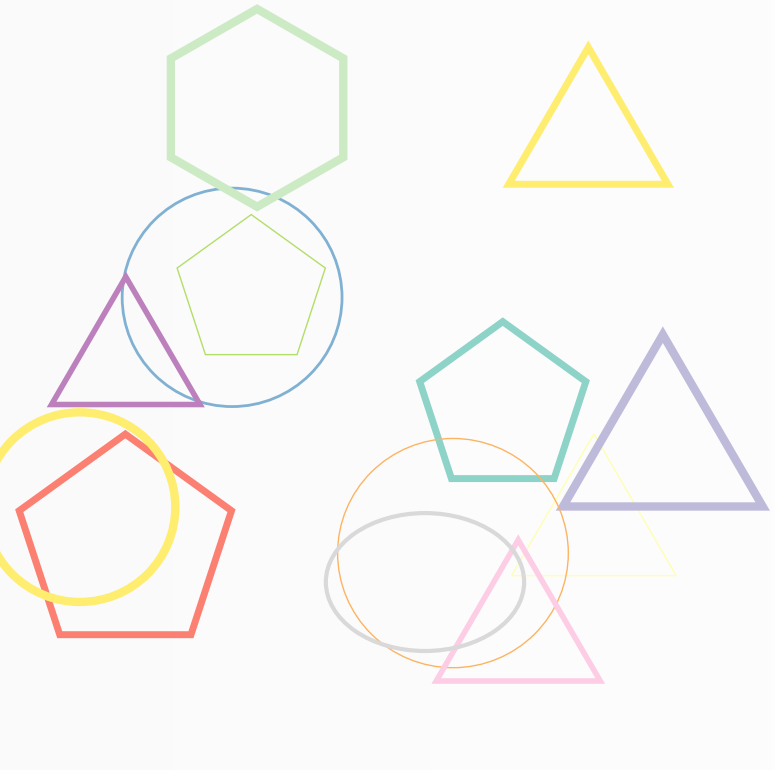[{"shape": "pentagon", "thickness": 2.5, "radius": 0.56, "center": [0.649, 0.47]}, {"shape": "triangle", "thickness": 0.5, "radius": 0.61, "center": [0.766, 0.314]}, {"shape": "triangle", "thickness": 3, "radius": 0.74, "center": [0.855, 0.417]}, {"shape": "pentagon", "thickness": 2.5, "radius": 0.72, "center": [0.162, 0.292]}, {"shape": "circle", "thickness": 1, "radius": 0.71, "center": [0.299, 0.614]}, {"shape": "circle", "thickness": 0.5, "radius": 0.74, "center": [0.584, 0.282]}, {"shape": "pentagon", "thickness": 0.5, "radius": 0.5, "center": [0.324, 0.621]}, {"shape": "triangle", "thickness": 2, "radius": 0.61, "center": [0.669, 0.177]}, {"shape": "oval", "thickness": 1.5, "radius": 0.64, "center": [0.548, 0.244]}, {"shape": "triangle", "thickness": 2, "radius": 0.55, "center": [0.162, 0.53]}, {"shape": "hexagon", "thickness": 3, "radius": 0.64, "center": [0.332, 0.86]}, {"shape": "triangle", "thickness": 2.5, "radius": 0.59, "center": [0.759, 0.82]}, {"shape": "circle", "thickness": 3, "radius": 0.62, "center": [0.103, 0.341]}]